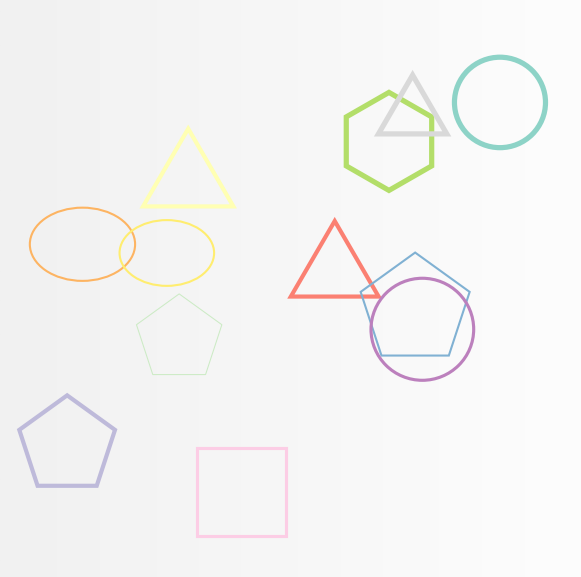[{"shape": "circle", "thickness": 2.5, "radius": 0.39, "center": [0.86, 0.822]}, {"shape": "triangle", "thickness": 2, "radius": 0.45, "center": [0.324, 0.687]}, {"shape": "pentagon", "thickness": 2, "radius": 0.43, "center": [0.116, 0.228]}, {"shape": "triangle", "thickness": 2, "radius": 0.44, "center": [0.576, 0.529]}, {"shape": "pentagon", "thickness": 1, "radius": 0.49, "center": [0.714, 0.463]}, {"shape": "oval", "thickness": 1, "radius": 0.45, "center": [0.142, 0.576]}, {"shape": "hexagon", "thickness": 2.5, "radius": 0.42, "center": [0.669, 0.754]}, {"shape": "square", "thickness": 1.5, "radius": 0.38, "center": [0.416, 0.147]}, {"shape": "triangle", "thickness": 2.5, "radius": 0.34, "center": [0.71, 0.801]}, {"shape": "circle", "thickness": 1.5, "radius": 0.44, "center": [0.727, 0.429]}, {"shape": "pentagon", "thickness": 0.5, "radius": 0.39, "center": [0.308, 0.413]}, {"shape": "oval", "thickness": 1, "radius": 0.41, "center": [0.287, 0.561]}]